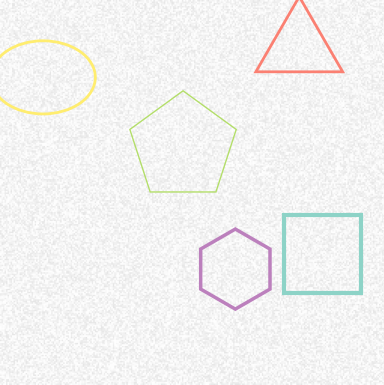[{"shape": "square", "thickness": 3, "radius": 0.5, "center": [0.838, 0.34]}, {"shape": "triangle", "thickness": 2, "radius": 0.65, "center": [0.777, 0.879]}, {"shape": "pentagon", "thickness": 1, "radius": 0.73, "center": [0.475, 0.619]}, {"shape": "hexagon", "thickness": 2.5, "radius": 0.52, "center": [0.611, 0.301]}, {"shape": "oval", "thickness": 2, "radius": 0.68, "center": [0.112, 0.799]}]